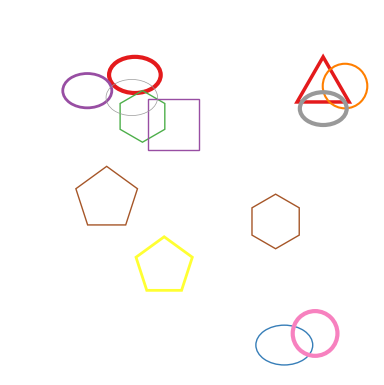[{"shape": "oval", "thickness": 3, "radius": 0.34, "center": [0.35, 0.805]}, {"shape": "triangle", "thickness": 2.5, "radius": 0.39, "center": [0.839, 0.774]}, {"shape": "oval", "thickness": 1, "radius": 0.37, "center": [0.738, 0.104]}, {"shape": "hexagon", "thickness": 1, "radius": 0.34, "center": [0.37, 0.698]}, {"shape": "oval", "thickness": 2, "radius": 0.32, "center": [0.227, 0.764]}, {"shape": "square", "thickness": 1, "radius": 0.33, "center": [0.45, 0.678]}, {"shape": "circle", "thickness": 1.5, "radius": 0.29, "center": [0.896, 0.777]}, {"shape": "pentagon", "thickness": 2, "radius": 0.38, "center": [0.426, 0.308]}, {"shape": "hexagon", "thickness": 1, "radius": 0.35, "center": [0.716, 0.425]}, {"shape": "pentagon", "thickness": 1, "radius": 0.42, "center": [0.277, 0.484]}, {"shape": "circle", "thickness": 3, "radius": 0.29, "center": [0.818, 0.134]}, {"shape": "oval", "thickness": 3, "radius": 0.3, "center": [0.84, 0.718]}, {"shape": "oval", "thickness": 0.5, "radius": 0.33, "center": [0.342, 0.747]}]